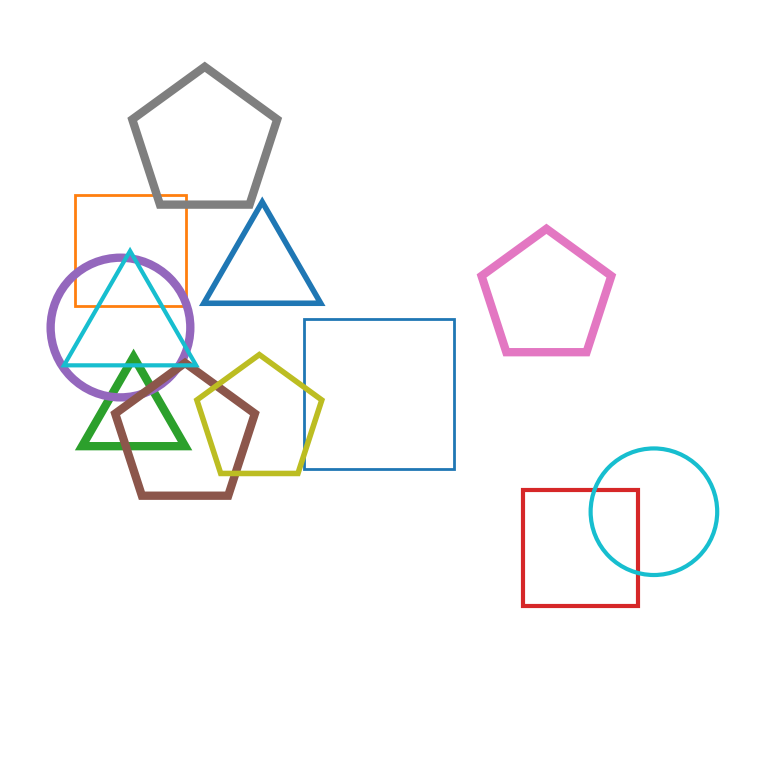[{"shape": "triangle", "thickness": 2, "radius": 0.44, "center": [0.341, 0.65]}, {"shape": "square", "thickness": 1, "radius": 0.49, "center": [0.492, 0.488]}, {"shape": "square", "thickness": 1, "radius": 0.36, "center": [0.17, 0.674]}, {"shape": "triangle", "thickness": 3, "radius": 0.39, "center": [0.173, 0.459]}, {"shape": "square", "thickness": 1.5, "radius": 0.37, "center": [0.754, 0.288]}, {"shape": "circle", "thickness": 3, "radius": 0.45, "center": [0.156, 0.575]}, {"shape": "pentagon", "thickness": 3, "radius": 0.48, "center": [0.24, 0.433]}, {"shape": "pentagon", "thickness": 3, "radius": 0.44, "center": [0.71, 0.614]}, {"shape": "pentagon", "thickness": 3, "radius": 0.49, "center": [0.266, 0.814]}, {"shape": "pentagon", "thickness": 2, "radius": 0.43, "center": [0.337, 0.454]}, {"shape": "circle", "thickness": 1.5, "radius": 0.41, "center": [0.849, 0.335]}, {"shape": "triangle", "thickness": 1.5, "radius": 0.5, "center": [0.169, 0.575]}]